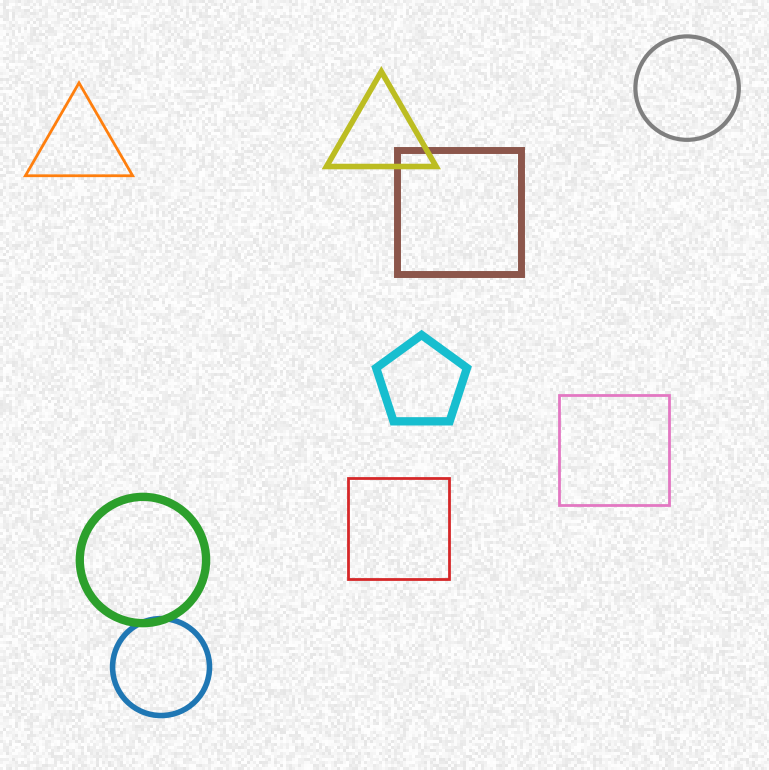[{"shape": "circle", "thickness": 2, "radius": 0.31, "center": [0.209, 0.134]}, {"shape": "triangle", "thickness": 1, "radius": 0.4, "center": [0.103, 0.812]}, {"shape": "circle", "thickness": 3, "radius": 0.41, "center": [0.186, 0.273]}, {"shape": "square", "thickness": 1, "radius": 0.33, "center": [0.518, 0.314]}, {"shape": "square", "thickness": 2.5, "radius": 0.4, "center": [0.596, 0.725]}, {"shape": "square", "thickness": 1, "radius": 0.36, "center": [0.798, 0.416]}, {"shape": "circle", "thickness": 1.5, "radius": 0.34, "center": [0.892, 0.886]}, {"shape": "triangle", "thickness": 2, "radius": 0.41, "center": [0.495, 0.825]}, {"shape": "pentagon", "thickness": 3, "radius": 0.31, "center": [0.548, 0.503]}]